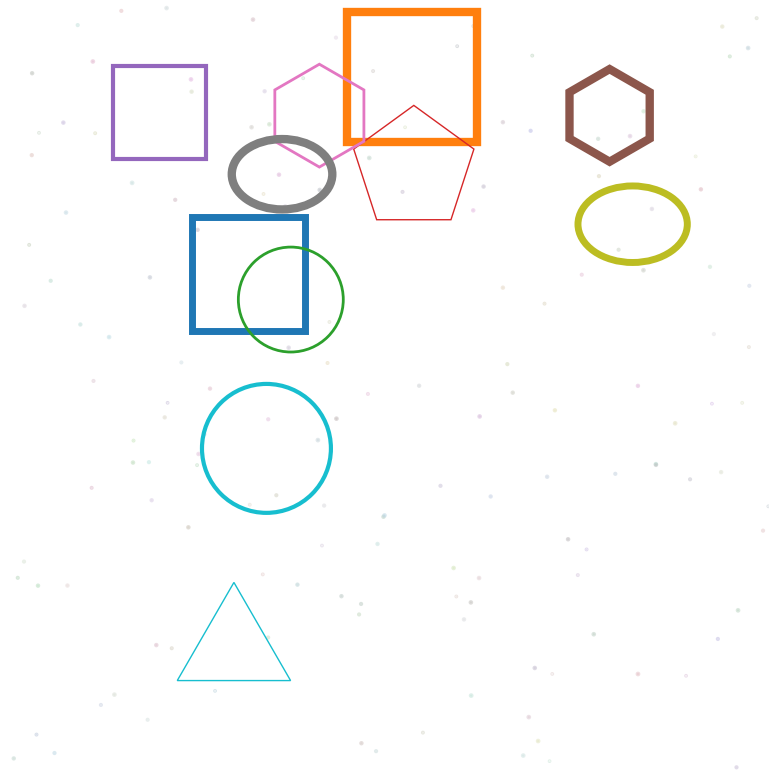[{"shape": "square", "thickness": 2.5, "radius": 0.37, "center": [0.323, 0.644]}, {"shape": "square", "thickness": 3, "radius": 0.42, "center": [0.535, 0.9]}, {"shape": "circle", "thickness": 1, "radius": 0.34, "center": [0.378, 0.611]}, {"shape": "pentagon", "thickness": 0.5, "radius": 0.41, "center": [0.537, 0.781]}, {"shape": "square", "thickness": 1.5, "radius": 0.3, "center": [0.207, 0.854]}, {"shape": "hexagon", "thickness": 3, "radius": 0.3, "center": [0.792, 0.85]}, {"shape": "hexagon", "thickness": 1, "radius": 0.33, "center": [0.415, 0.85]}, {"shape": "oval", "thickness": 3, "radius": 0.33, "center": [0.366, 0.774]}, {"shape": "oval", "thickness": 2.5, "radius": 0.35, "center": [0.822, 0.709]}, {"shape": "triangle", "thickness": 0.5, "radius": 0.42, "center": [0.304, 0.159]}, {"shape": "circle", "thickness": 1.5, "radius": 0.42, "center": [0.346, 0.418]}]